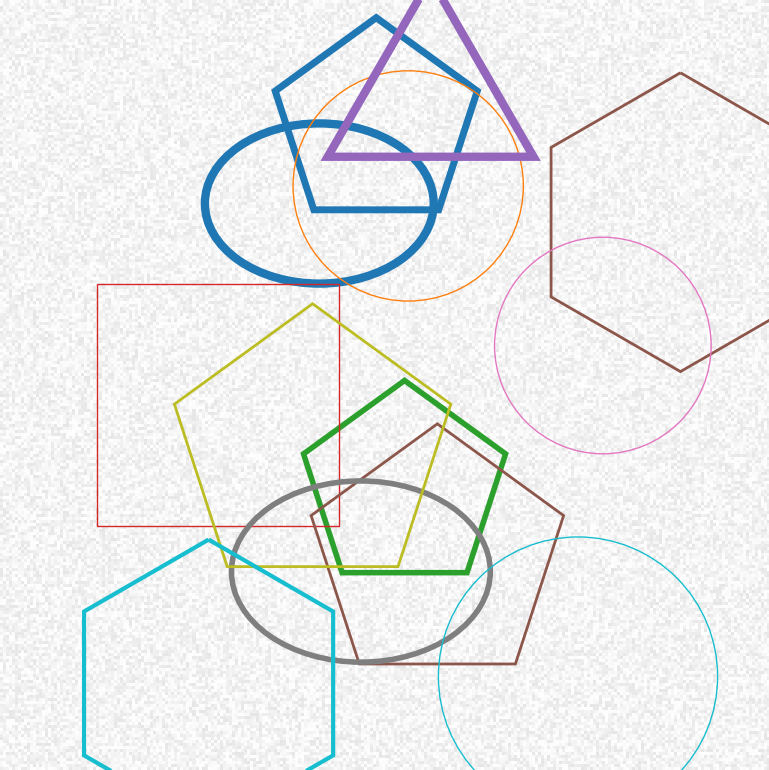[{"shape": "oval", "thickness": 3, "radius": 0.74, "center": [0.415, 0.736]}, {"shape": "pentagon", "thickness": 2.5, "radius": 0.69, "center": [0.489, 0.839]}, {"shape": "circle", "thickness": 0.5, "radius": 0.75, "center": [0.53, 0.759]}, {"shape": "pentagon", "thickness": 2, "radius": 0.69, "center": [0.525, 0.368]}, {"shape": "square", "thickness": 0.5, "radius": 0.79, "center": [0.283, 0.474]}, {"shape": "triangle", "thickness": 3, "radius": 0.77, "center": [0.559, 0.874]}, {"shape": "pentagon", "thickness": 1, "radius": 0.86, "center": [0.568, 0.277]}, {"shape": "hexagon", "thickness": 1, "radius": 0.97, "center": [0.884, 0.711]}, {"shape": "circle", "thickness": 0.5, "radius": 0.7, "center": [0.783, 0.551]}, {"shape": "oval", "thickness": 2, "radius": 0.84, "center": [0.469, 0.258]}, {"shape": "pentagon", "thickness": 1, "radius": 0.94, "center": [0.406, 0.417]}, {"shape": "hexagon", "thickness": 1.5, "radius": 0.93, "center": [0.271, 0.112]}, {"shape": "circle", "thickness": 0.5, "radius": 0.91, "center": [0.751, 0.121]}]